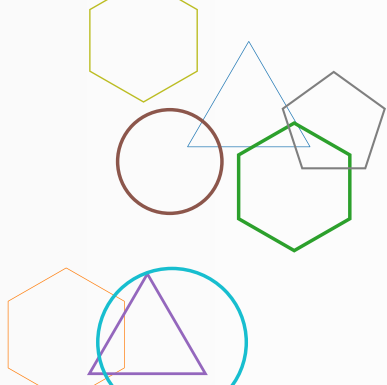[{"shape": "triangle", "thickness": 0.5, "radius": 0.91, "center": [0.642, 0.71]}, {"shape": "hexagon", "thickness": 0.5, "radius": 0.87, "center": [0.171, 0.131]}, {"shape": "hexagon", "thickness": 2.5, "radius": 0.83, "center": [0.759, 0.515]}, {"shape": "triangle", "thickness": 2, "radius": 0.86, "center": [0.38, 0.116]}, {"shape": "circle", "thickness": 2.5, "radius": 0.67, "center": [0.438, 0.58]}, {"shape": "pentagon", "thickness": 1.5, "radius": 0.69, "center": [0.861, 0.675]}, {"shape": "hexagon", "thickness": 1, "radius": 0.8, "center": [0.37, 0.895]}, {"shape": "circle", "thickness": 2.5, "radius": 0.96, "center": [0.444, 0.111]}]